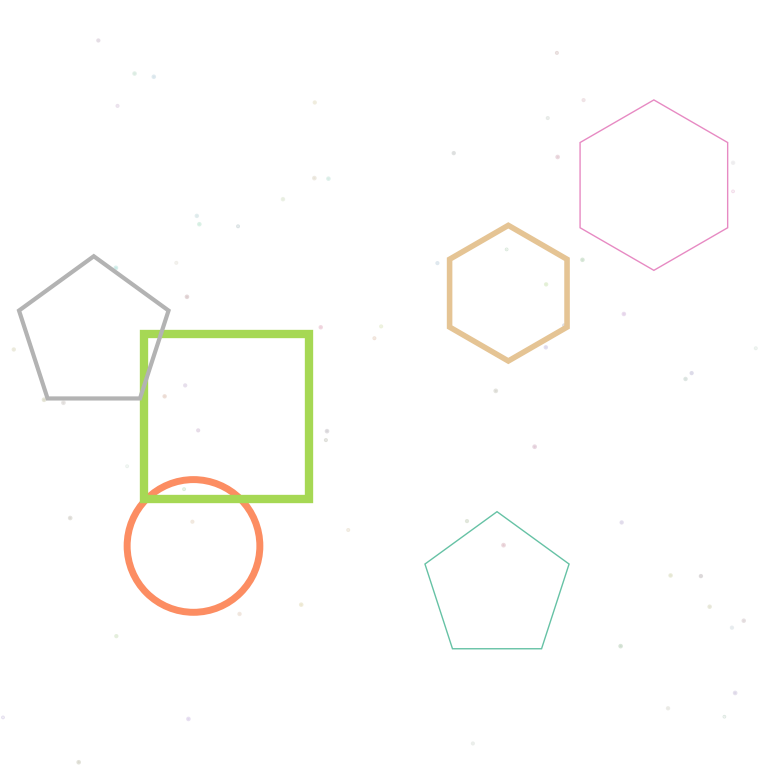[{"shape": "pentagon", "thickness": 0.5, "radius": 0.49, "center": [0.645, 0.237]}, {"shape": "circle", "thickness": 2.5, "radius": 0.43, "center": [0.251, 0.291]}, {"shape": "hexagon", "thickness": 0.5, "radius": 0.55, "center": [0.849, 0.76]}, {"shape": "square", "thickness": 3, "radius": 0.54, "center": [0.294, 0.459]}, {"shape": "hexagon", "thickness": 2, "radius": 0.44, "center": [0.66, 0.619]}, {"shape": "pentagon", "thickness": 1.5, "radius": 0.51, "center": [0.122, 0.565]}]